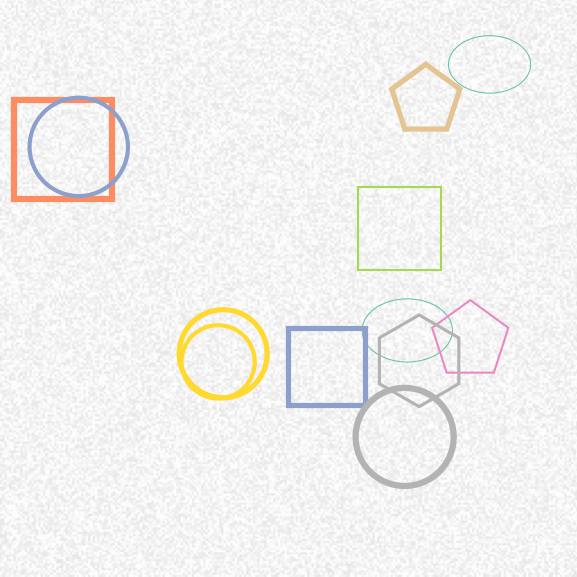[{"shape": "oval", "thickness": 0.5, "radius": 0.36, "center": [0.848, 0.888]}, {"shape": "oval", "thickness": 0.5, "radius": 0.39, "center": [0.705, 0.427]}, {"shape": "square", "thickness": 3, "radius": 0.43, "center": [0.109, 0.74]}, {"shape": "square", "thickness": 2.5, "radius": 0.33, "center": [0.565, 0.364]}, {"shape": "circle", "thickness": 2, "radius": 0.43, "center": [0.136, 0.745]}, {"shape": "pentagon", "thickness": 1, "radius": 0.35, "center": [0.814, 0.41]}, {"shape": "square", "thickness": 1, "radius": 0.36, "center": [0.692, 0.603]}, {"shape": "circle", "thickness": 2, "radius": 0.32, "center": [0.378, 0.373]}, {"shape": "circle", "thickness": 2.5, "radius": 0.38, "center": [0.386, 0.387]}, {"shape": "pentagon", "thickness": 2.5, "radius": 0.31, "center": [0.737, 0.826]}, {"shape": "circle", "thickness": 3, "radius": 0.42, "center": [0.701, 0.243]}, {"shape": "hexagon", "thickness": 1.5, "radius": 0.4, "center": [0.726, 0.374]}]